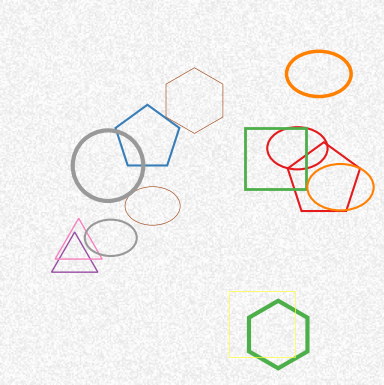[{"shape": "oval", "thickness": 1.5, "radius": 0.39, "center": [0.772, 0.615]}, {"shape": "pentagon", "thickness": 1.5, "radius": 0.49, "center": [0.841, 0.532]}, {"shape": "pentagon", "thickness": 1.5, "radius": 0.44, "center": [0.383, 0.641]}, {"shape": "hexagon", "thickness": 3, "radius": 0.44, "center": [0.723, 0.131]}, {"shape": "square", "thickness": 2, "radius": 0.39, "center": [0.716, 0.588]}, {"shape": "triangle", "thickness": 1, "radius": 0.35, "center": [0.194, 0.328]}, {"shape": "oval", "thickness": 2.5, "radius": 0.42, "center": [0.828, 0.808]}, {"shape": "oval", "thickness": 1.5, "radius": 0.43, "center": [0.884, 0.514]}, {"shape": "square", "thickness": 0.5, "radius": 0.43, "center": [0.68, 0.159]}, {"shape": "oval", "thickness": 0.5, "radius": 0.36, "center": [0.396, 0.465]}, {"shape": "hexagon", "thickness": 0.5, "radius": 0.43, "center": [0.505, 0.739]}, {"shape": "triangle", "thickness": 1, "radius": 0.35, "center": [0.204, 0.362]}, {"shape": "circle", "thickness": 3, "radius": 0.46, "center": [0.281, 0.57]}, {"shape": "oval", "thickness": 1.5, "radius": 0.34, "center": [0.288, 0.382]}]